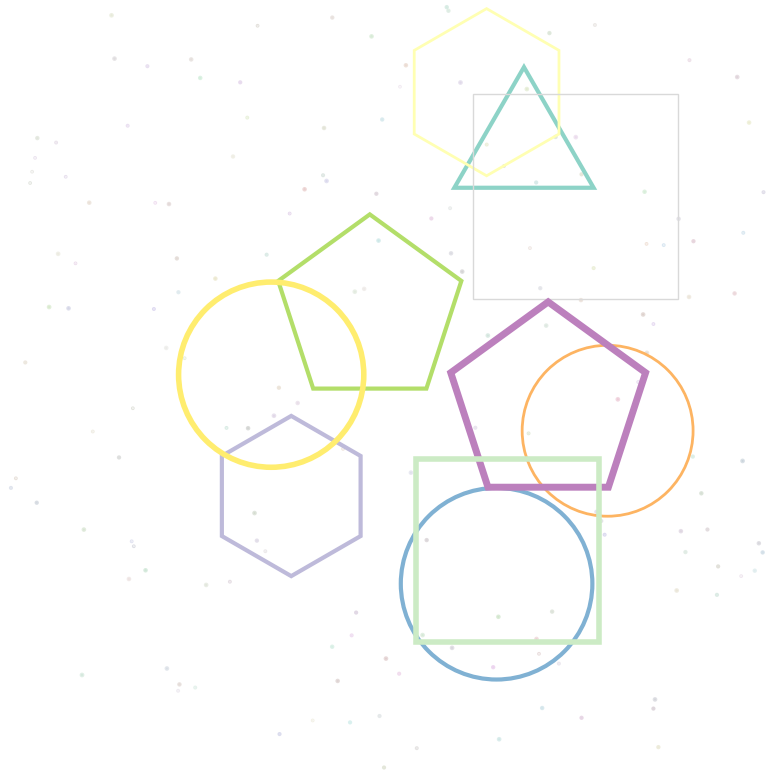[{"shape": "triangle", "thickness": 1.5, "radius": 0.52, "center": [0.68, 0.808]}, {"shape": "hexagon", "thickness": 1, "radius": 0.54, "center": [0.632, 0.88]}, {"shape": "hexagon", "thickness": 1.5, "radius": 0.52, "center": [0.378, 0.356]}, {"shape": "circle", "thickness": 1.5, "radius": 0.62, "center": [0.645, 0.242]}, {"shape": "circle", "thickness": 1, "radius": 0.55, "center": [0.789, 0.441]}, {"shape": "pentagon", "thickness": 1.5, "radius": 0.63, "center": [0.48, 0.597]}, {"shape": "square", "thickness": 0.5, "radius": 0.67, "center": [0.747, 0.745]}, {"shape": "pentagon", "thickness": 2.5, "radius": 0.67, "center": [0.712, 0.475]}, {"shape": "square", "thickness": 2, "radius": 0.59, "center": [0.659, 0.285]}, {"shape": "circle", "thickness": 2, "radius": 0.6, "center": [0.352, 0.513]}]